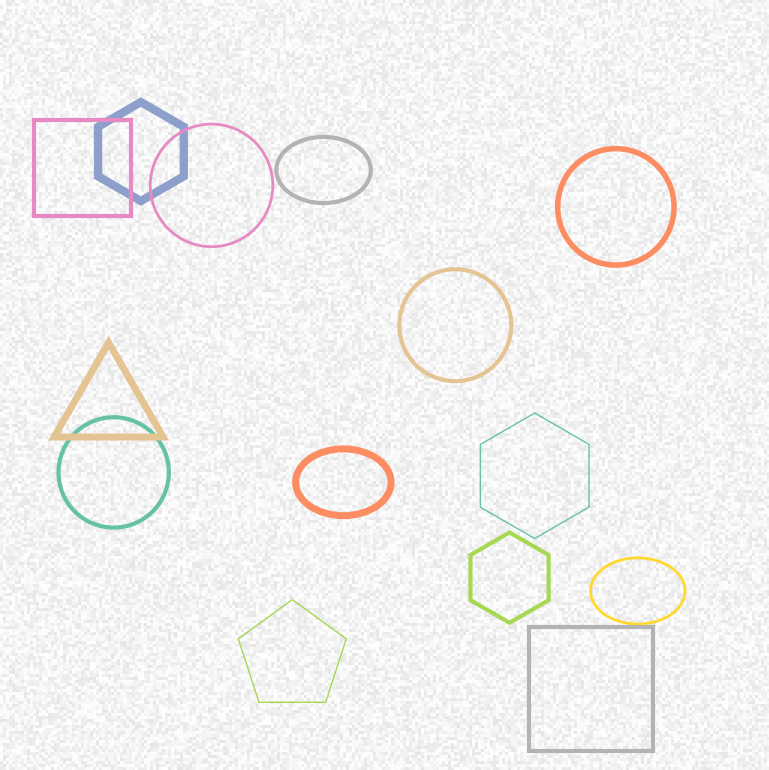[{"shape": "hexagon", "thickness": 0.5, "radius": 0.41, "center": [0.694, 0.382]}, {"shape": "circle", "thickness": 1.5, "radius": 0.36, "center": [0.148, 0.386]}, {"shape": "circle", "thickness": 2, "radius": 0.38, "center": [0.8, 0.731]}, {"shape": "oval", "thickness": 2.5, "radius": 0.31, "center": [0.446, 0.374]}, {"shape": "hexagon", "thickness": 3, "radius": 0.32, "center": [0.183, 0.803]}, {"shape": "square", "thickness": 1.5, "radius": 0.31, "center": [0.107, 0.782]}, {"shape": "circle", "thickness": 1, "radius": 0.4, "center": [0.275, 0.759]}, {"shape": "pentagon", "thickness": 0.5, "radius": 0.37, "center": [0.38, 0.148]}, {"shape": "hexagon", "thickness": 1.5, "radius": 0.29, "center": [0.662, 0.25]}, {"shape": "oval", "thickness": 1, "radius": 0.31, "center": [0.828, 0.233]}, {"shape": "circle", "thickness": 1.5, "radius": 0.36, "center": [0.591, 0.578]}, {"shape": "triangle", "thickness": 2.5, "radius": 0.41, "center": [0.141, 0.473]}, {"shape": "oval", "thickness": 1.5, "radius": 0.31, "center": [0.42, 0.779]}, {"shape": "square", "thickness": 1.5, "radius": 0.4, "center": [0.768, 0.105]}]